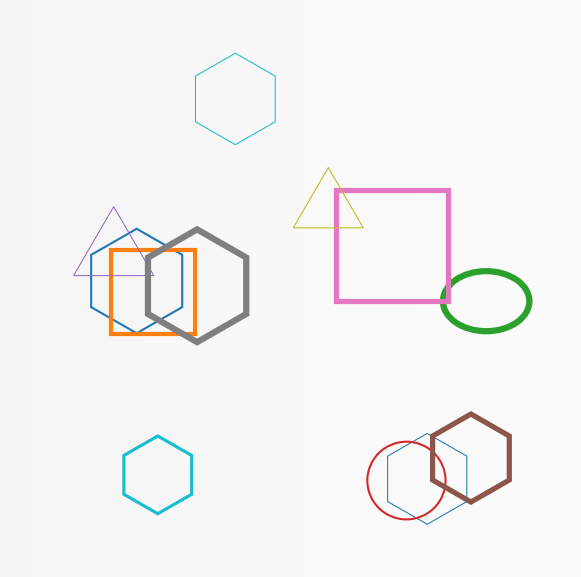[{"shape": "hexagon", "thickness": 1, "radius": 0.45, "center": [0.235, 0.513]}, {"shape": "hexagon", "thickness": 0.5, "radius": 0.39, "center": [0.735, 0.17]}, {"shape": "square", "thickness": 2, "radius": 0.36, "center": [0.263, 0.494]}, {"shape": "oval", "thickness": 3, "radius": 0.37, "center": [0.836, 0.478]}, {"shape": "circle", "thickness": 1, "radius": 0.34, "center": [0.699, 0.167]}, {"shape": "triangle", "thickness": 0.5, "radius": 0.4, "center": [0.196, 0.562]}, {"shape": "hexagon", "thickness": 2.5, "radius": 0.38, "center": [0.81, 0.206]}, {"shape": "square", "thickness": 2.5, "radius": 0.48, "center": [0.674, 0.575]}, {"shape": "hexagon", "thickness": 3, "radius": 0.49, "center": [0.339, 0.504]}, {"shape": "triangle", "thickness": 0.5, "radius": 0.35, "center": [0.565, 0.639]}, {"shape": "hexagon", "thickness": 0.5, "radius": 0.4, "center": [0.405, 0.828]}, {"shape": "hexagon", "thickness": 1.5, "radius": 0.34, "center": [0.271, 0.177]}]